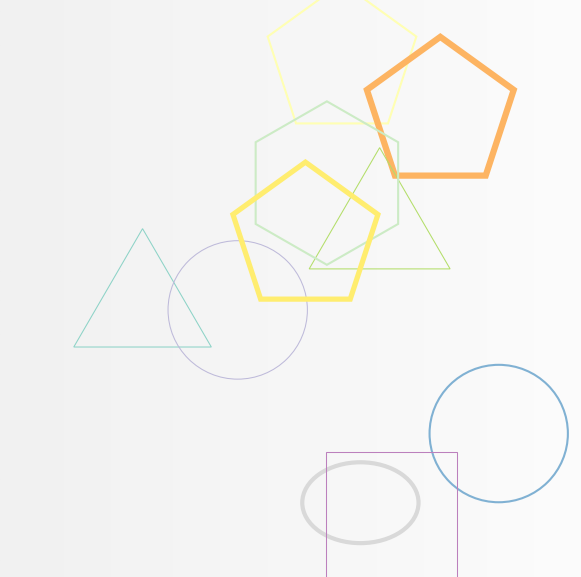[{"shape": "triangle", "thickness": 0.5, "radius": 0.68, "center": [0.245, 0.467]}, {"shape": "pentagon", "thickness": 1, "radius": 0.67, "center": [0.588, 0.894]}, {"shape": "circle", "thickness": 0.5, "radius": 0.6, "center": [0.409, 0.462]}, {"shape": "circle", "thickness": 1, "radius": 0.59, "center": [0.858, 0.248]}, {"shape": "pentagon", "thickness": 3, "radius": 0.66, "center": [0.758, 0.802]}, {"shape": "triangle", "thickness": 0.5, "radius": 0.7, "center": [0.653, 0.604]}, {"shape": "oval", "thickness": 2, "radius": 0.5, "center": [0.62, 0.129]}, {"shape": "square", "thickness": 0.5, "radius": 0.56, "center": [0.674, 0.103]}, {"shape": "hexagon", "thickness": 1, "radius": 0.71, "center": [0.562, 0.682]}, {"shape": "pentagon", "thickness": 2.5, "radius": 0.66, "center": [0.525, 0.587]}]